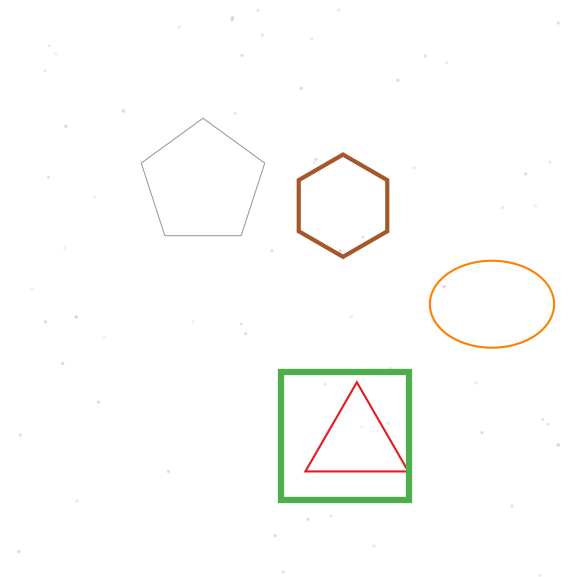[{"shape": "triangle", "thickness": 1, "radius": 0.51, "center": [0.618, 0.234]}, {"shape": "square", "thickness": 3, "radius": 0.55, "center": [0.598, 0.244]}, {"shape": "oval", "thickness": 1, "radius": 0.54, "center": [0.852, 0.472]}, {"shape": "hexagon", "thickness": 2, "radius": 0.44, "center": [0.594, 0.643]}, {"shape": "pentagon", "thickness": 0.5, "radius": 0.56, "center": [0.352, 0.682]}]